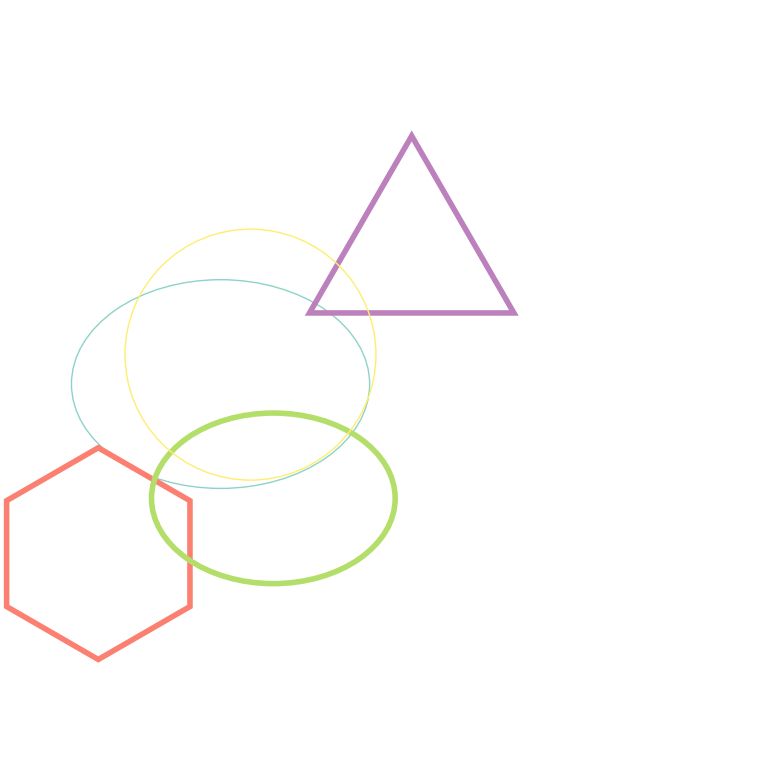[{"shape": "oval", "thickness": 0.5, "radius": 0.97, "center": [0.286, 0.501]}, {"shape": "hexagon", "thickness": 2, "radius": 0.69, "center": [0.128, 0.281]}, {"shape": "oval", "thickness": 2, "radius": 0.79, "center": [0.355, 0.353]}, {"shape": "triangle", "thickness": 2, "radius": 0.77, "center": [0.535, 0.67]}, {"shape": "circle", "thickness": 0.5, "radius": 0.81, "center": [0.325, 0.539]}]